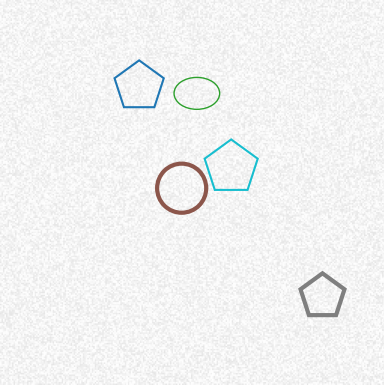[{"shape": "pentagon", "thickness": 1.5, "radius": 0.34, "center": [0.361, 0.776]}, {"shape": "oval", "thickness": 1, "radius": 0.3, "center": [0.511, 0.757]}, {"shape": "circle", "thickness": 3, "radius": 0.32, "center": [0.472, 0.511]}, {"shape": "pentagon", "thickness": 3, "radius": 0.3, "center": [0.838, 0.23]}, {"shape": "pentagon", "thickness": 1.5, "radius": 0.36, "center": [0.6, 0.565]}]